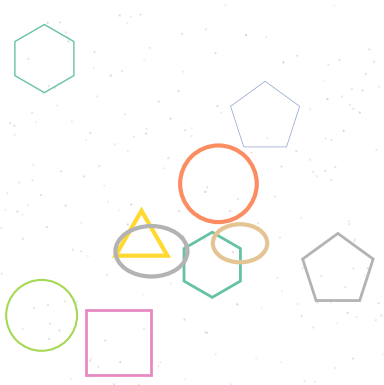[{"shape": "hexagon", "thickness": 2, "radius": 0.42, "center": [0.551, 0.312]}, {"shape": "hexagon", "thickness": 1, "radius": 0.44, "center": [0.115, 0.848]}, {"shape": "circle", "thickness": 3, "radius": 0.5, "center": [0.567, 0.523]}, {"shape": "pentagon", "thickness": 0.5, "radius": 0.47, "center": [0.689, 0.695]}, {"shape": "square", "thickness": 2, "radius": 0.42, "center": [0.307, 0.11]}, {"shape": "circle", "thickness": 1.5, "radius": 0.46, "center": [0.108, 0.181]}, {"shape": "triangle", "thickness": 3, "radius": 0.39, "center": [0.367, 0.375]}, {"shape": "oval", "thickness": 3, "radius": 0.35, "center": [0.623, 0.368]}, {"shape": "oval", "thickness": 3, "radius": 0.47, "center": [0.393, 0.347]}, {"shape": "pentagon", "thickness": 2, "radius": 0.48, "center": [0.878, 0.297]}]